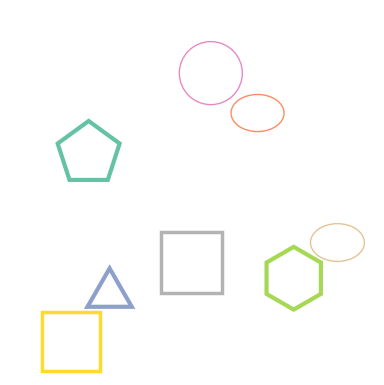[{"shape": "pentagon", "thickness": 3, "radius": 0.42, "center": [0.23, 0.601]}, {"shape": "oval", "thickness": 1, "radius": 0.34, "center": [0.669, 0.706]}, {"shape": "triangle", "thickness": 3, "radius": 0.33, "center": [0.285, 0.236]}, {"shape": "circle", "thickness": 1, "radius": 0.41, "center": [0.548, 0.81]}, {"shape": "hexagon", "thickness": 3, "radius": 0.41, "center": [0.763, 0.277]}, {"shape": "square", "thickness": 2.5, "radius": 0.38, "center": [0.185, 0.113]}, {"shape": "oval", "thickness": 1, "radius": 0.35, "center": [0.876, 0.37]}, {"shape": "square", "thickness": 2.5, "radius": 0.39, "center": [0.498, 0.319]}]